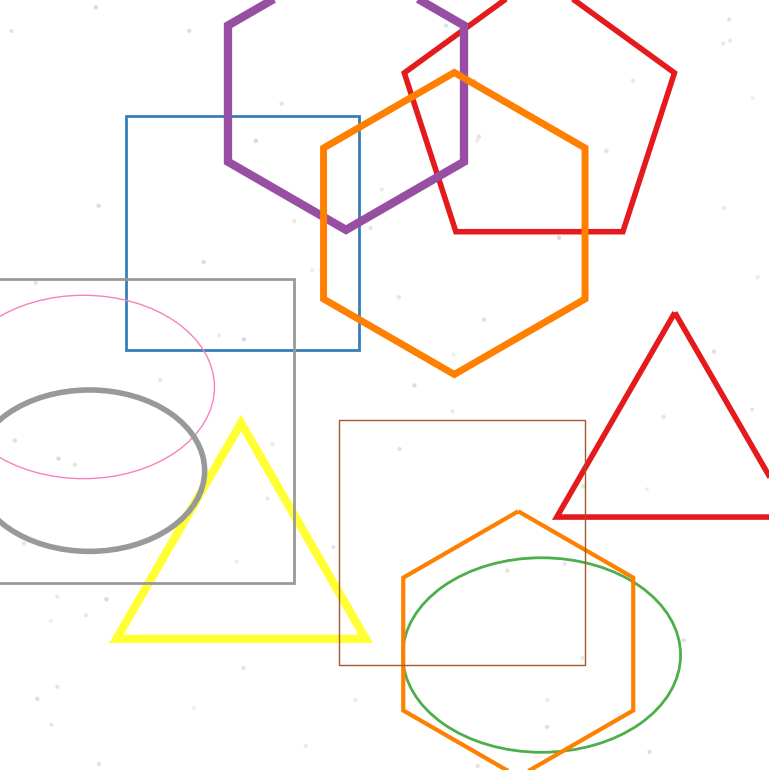[{"shape": "triangle", "thickness": 2, "radius": 0.89, "center": [0.876, 0.417]}, {"shape": "pentagon", "thickness": 2, "radius": 0.92, "center": [0.7, 0.848]}, {"shape": "square", "thickness": 1, "radius": 0.76, "center": [0.314, 0.697]}, {"shape": "oval", "thickness": 1, "radius": 0.9, "center": [0.703, 0.149]}, {"shape": "hexagon", "thickness": 3, "radius": 0.88, "center": [0.449, 0.878]}, {"shape": "hexagon", "thickness": 1.5, "radius": 0.86, "center": [0.673, 0.164]}, {"shape": "hexagon", "thickness": 2.5, "radius": 0.98, "center": [0.59, 0.71]}, {"shape": "triangle", "thickness": 3, "radius": 0.93, "center": [0.313, 0.264]}, {"shape": "square", "thickness": 0.5, "radius": 0.8, "center": [0.6, 0.296]}, {"shape": "oval", "thickness": 0.5, "radius": 0.85, "center": [0.108, 0.497]}, {"shape": "oval", "thickness": 2, "radius": 0.75, "center": [0.116, 0.389]}, {"shape": "square", "thickness": 1, "radius": 0.99, "center": [0.184, 0.44]}]